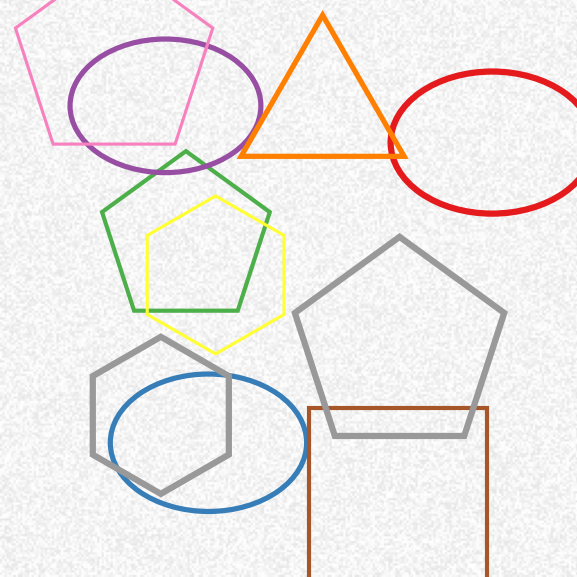[{"shape": "oval", "thickness": 3, "radius": 0.88, "center": [0.852, 0.752]}, {"shape": "oval", "thickness": 2.5, "radius": 0.85, "center": [0.361, 0.232]}, {"shape": "pentagon", "thickness": 2, "radius": 0.76, "center": [0.322, 0.585]}, {"shape": "oval", "thickness": 2.5, "radius": 0.83, "center": [0.287, 0.816]}, {"shape": "triangle", "thickness": 2.5, "radius": 0.81, "center": [0.559, 0.81]}, {"shape": "hexagon", "thickness": 1.5, "radius": 0.68, "center": [0.373, 0.523]}, {"shape": "square", "thickness": 2, "radius": 0.77, "center": [0.689, 0.138]}, {"shape": "pentagon", "thickness": 1.5, "radius": 0.9, "center": [0.198, 0.895]}, {"shape": "pentagon", "thickness": 3, "radius": 0.95, "center": [0.692, 0.398]}, {"shape": "hexagon", "thickness": 3, "radius": 0.68, "center": [0.278, 0.28]}]